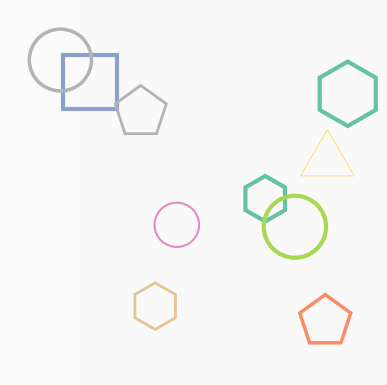[{"shape": "hexagon", "thickness": 3, "radius": 0.29, "center": [0.684, 0.484]}, {"shape": "hexagon", "thickness": 3, "radius": 0.42, "center": [0.897, 0.756]}, {"shape": "pentagon", "thickness": 2.5, "radius": 0.35, "center": [0.839, 0.166]}, {"shape": "square", "thickness": 3, "radius": 0.35, "center": [0.233, 0.786]}, {"shape": "circle", "thickness": 1.5, "radius": 0.29, "center": [0.456, 0.416]}, {"shape": "circle", "thickness": 3, "radius": 0.4, "center": [0.761, 0.411]}, {"shape": "triangle", "thickness": 0.5, "radius": 0.4, "center": [0.845, 0.583]}, {"shape": "hexagon", "thickness": 2, "radius": 0.3, "center": [0.4, 0.205]}, {"shape": "pentagon", "thickness": 2, "radius": 0.35, "center": [0.363, 0.709]}, {"shape": "circle", "thickness": 2.5, "radius": 0.4, "center": [0.156, 0.844]}]